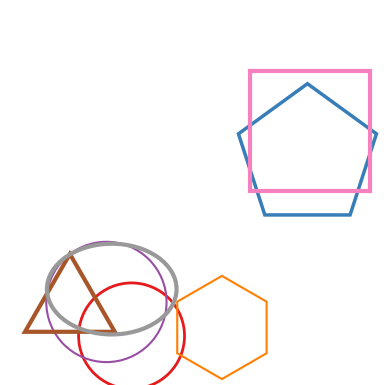[{"shape": "circle", "thickness": 2, "radius": 0.69, "center": [0.342, 0.128]}, {"shape": "pentagon", "thickness": 2.5, "radius": 0.94, "center": [0.799, 0.594]}, {"shape": "circle", "thickness": 1.5, "radius": 0.78, "center": [0.276, 0.216]}, {"shape": "hexagon", "thickness": 1.5, "radius": 0.67, "center": [0.576, 0.149]}, {"shape": "triangle", "thickness": 3, "radius": 0.67, "center": [0.182, 0.206]}, {"shape": "square", "thickness": 3, "radius": 0.78, "center": [0.805, 0.66]}, {"shape": "oval", "thickness": 3, "radius": 0.84, "center": [0.29, 0.249]}]